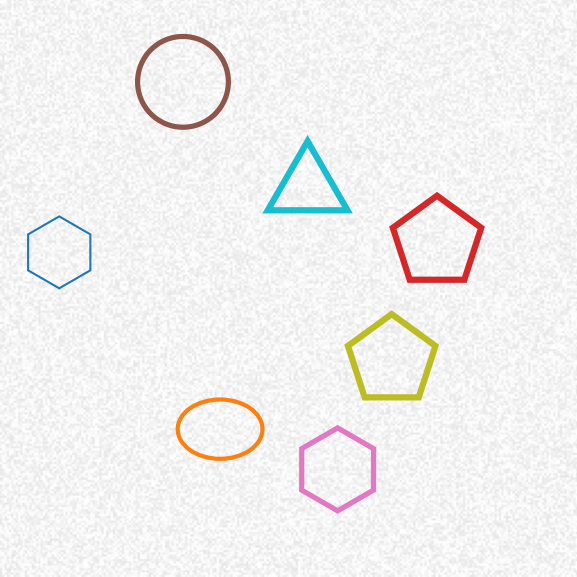[{"shape": "hexagon", "thickness": 1, "radius": 0.31, "center": [0.103, 0.562]}, {"shape": "oval", "thickness": 2, "radius": 0.37, "center": [0.381, 0.256]}, {"shape": "pentagon", "thickness": 3, "radius": 0.4, "center": [0.757, 0.58]}, {"shape": "circle", "thickness": 2.5, "radius": 0.39, "center": [0.317, 0.857]}, {"shape": "hexagon", "thickness": 2.5, "radius": 0.36, "center": [0.585, 0.186]}, {"shape": "pentagon", "thickness": 3, "radius": 0.4, "center": [0.678, 0.376]}, {"shape": "triangle", "thickness": 3, "radius": 0.4, "center": [0.533, 0.675]}]